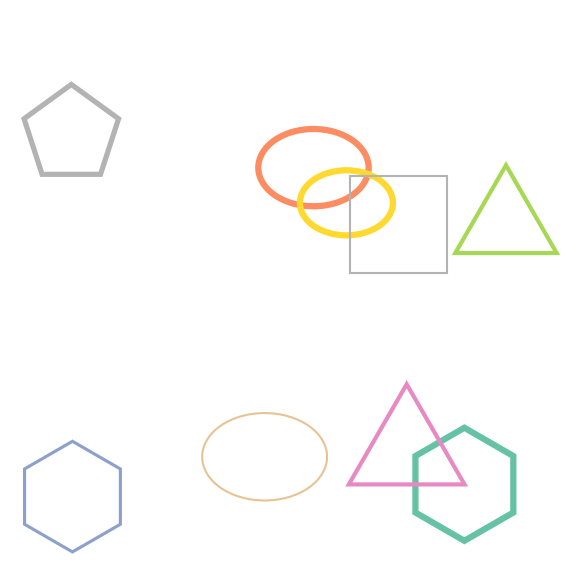[{"shape": "hexagon", "thickness": 3, "radius": 0.49, "center": [0.804, 0.161]}, {"shape": "oval", "thickness": 3, "radius": 0.48, "center": [0.543, 0.709]}, {"shape": "hexagon", "thickness": 1.5, "radius": 0.48, "center": [0.125, 0.139]}, {"shape": "triangle", "thickness": 2, "radius": 0.58, "center": [0.704, 0.218]}, {"shape": "triangle", "thickness": 2, "radius": 0.51, "center": [0.876, 0.612]}, {"shape": "oval", "thickness": 3, "radius": 0.4, "center": [0.6, 0.648]}, {"shape": "oval", "thickness": 1, "radius": 0.54, "center": [0.458, 0.208]}, {"shape": "pentagon", "thickness": 2.5, "radius": 0.43, "center": [0.123, 0.767]}, {"shape": "square", "thickness": 1, "radius": 0.42, "center": [0.69, 0.611]}]